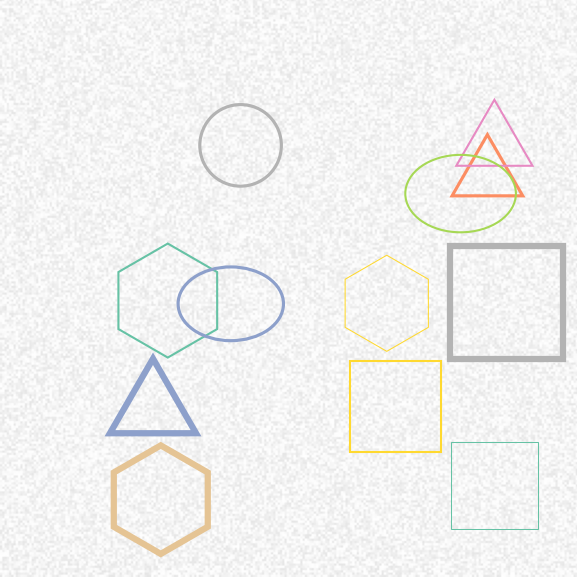[{"shape": "square", "thickness": 0.5, "radius": 0.38, "center": [0.857, 0.158]}, {"shape": "hexagon", "thickness": 1, "radius": 0.49, "center": [0.291, 0.479]}, {"shape": "triangle", "thickness": 1.5, "radius": 0.35, "center": [0.844, 0.695]}, {"shape": "oval", "thickness": 1.5, "radius": 0.46, "center": [0.4, 0.473]}, {"shape": "triangle", "thickness": 3, "radius": 0.43, "center": [0.265, 0.292]}, {"shape": "triangle", "thickness": 1, "radius": 0.38, "center": [0.856, 0.75]}, {"shape": "oval", "thickness": 1, "radius": 0.48, "center": [0.798, 0.664]}, {"shape": "square", "thickness": 1, "radius": 0.39, "center": [0.685, 0.295]}, {"shape": "hexagon", "thickness": 0.5, "radius": 0.42, "center": [0.67, 0.474]}, {"shape": "hexagon", "thickness": 3, "radius": 0.47, "center": [0.278, 0.134]}, {"shape": "circle", "thickness": 1.5, "radius": 0.35, "center": [0.417, 0.747]}, {"shape": "square", "thickness": 3, "radius": 0.49, "center": [0.877, 0.475]}]